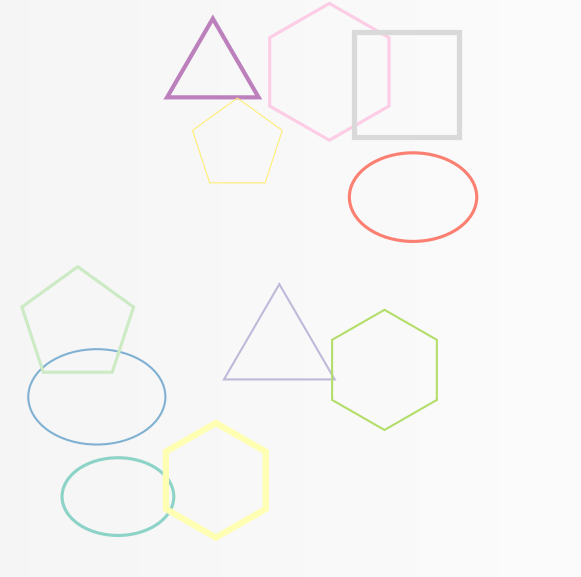[{"shape": "oval", "thickness": 1.5, "radius": 0.48, "center": [0.203, 0.139]}, {"shape": "hexagon", "thickness": 3, "radius": 0.5, "center": [0.371, 0.167]}, {"shape": "triangle", "thickness": 1, "radius": 0.55, "center": [0.481, 0.397]}, {"shape": "oval", "thickness": 1.5, "radius": 0.55, "center": [0.711, 0.658]}, {"shape": "oval", "thickness": 1, "radius": 0.59, "center": [0.167, 0.312]}, {"shape": "hexagon", "thickness": 1, "radius": 0.52, "center": [0.661, 0.359]}, {"shape": "hexagon", "thickness": 1.5, "radius": 0.59, "center": [0.567, 0.875]}, {"shape": "square", "thickness": 2.5, "radius": 0.45, "center": [0.699, 0.853]}, {"shape": "triangle", "thickness": 2, "radius": 0.45, "center": [0.366, 0.876]}, {"shape": "pentagon", "thickness": 1.5, "radius": 0.5, "center": [0.134, 0.436]}, {"shape": "pentagon", "thickness": 0.5, "radius": 0.41, "center": [0.408, 0.748]}]